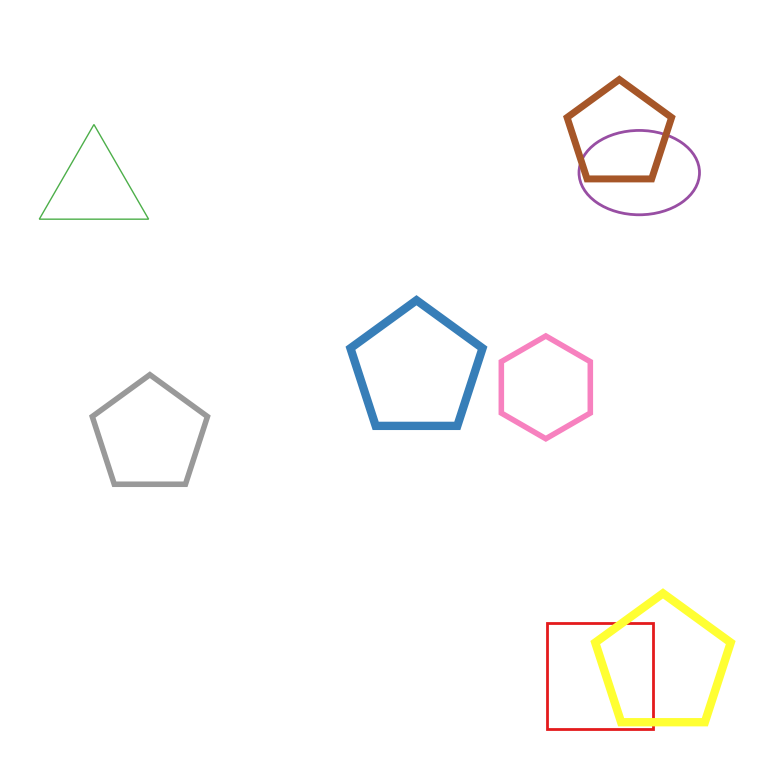[{"shape": "square", "thickness": 1, "radius": 0.34, "center": [0.779, 0.122]}, {"shape": "pentagon", "thickness": 3, "radius": 0.45, "center": [0.541, 0.52]}, {"shape": "triangle", "thickness": 0.5, "radius": 0.41, "center": [0.122, 0.756]}, {"shape": "oval", "thickness": 1, "radius": 0.39, "center": [0.83, 0.776]}, {"shape": "pentagon", "thickness": 3, "radius": 0.46, "center": [0.861, 0.137]}, {"shape": "pentagon", "thickness": 2.5, "radius": 0.36, "center": [0.804, 0.825]}, {"shape": "hexagon", "thickness": 2, "radius": 0.33, "center": [0.709, 0.497]}, {"shape": "pentagon", "thickness": 2, "radius": 0.39, "center": [0.195, 0.435]}]